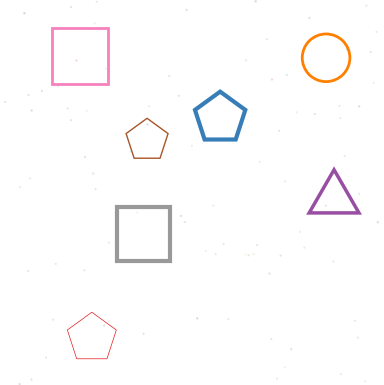[{"shape": "pentagon", "thickness": 0.5, "radius": 0.33, "center": [0.239, 0.122]}, {"shape": "pentagon", "thickness": 3, "radius": 0.34, "center": [0.572, 0.693]}, {"shape": "triangle", "thickness": 2.5, "radius": 0.37, "center": [0.868, 0.484]}, {"shape": "circle", "thickness": 2, "radius": 0.31, "center": [0.847, 0.85]}, {"shape": "pentagon", "thickness": 1, "radius": 0.29, "center": [0.382, 0.635]}, {"shape": "square", "thickness": 2, "radius": 0.37, "center": [0.207, 0.854]}, {"shape": "square", "thickness": 3, "radius": 0.35, "center": [0.372, 0.393]}]